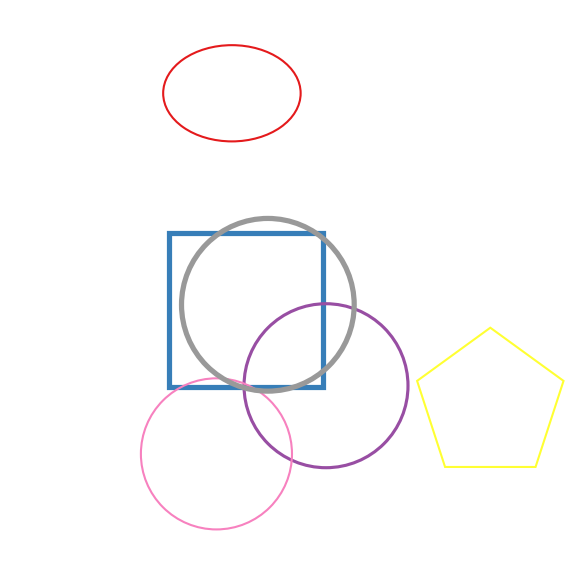[{"shape": "oval", "thickness": 1, "radius": 0.6, "center": [0.402, 0.838]}, {"shape": "square", "thickness": 2.5, "radius": 0.67, "center": [0.425, 0.462]}, {"shape": "circle", "thickness": 1.5, "radius": 0.71, "center": [0.565, 0.331]}, {"shape": "pentagon", "thickness": 1, "radius": 0.67, "center": [0.849, 0.298]}, {"shape": "circle", "thickness": 1, "radius": 0.65, "center": [0.375, 0.213]}, {"shape": "circle", "thickness": 2.5, "radius": 0.75, "center": [0.464, 0.471]}]